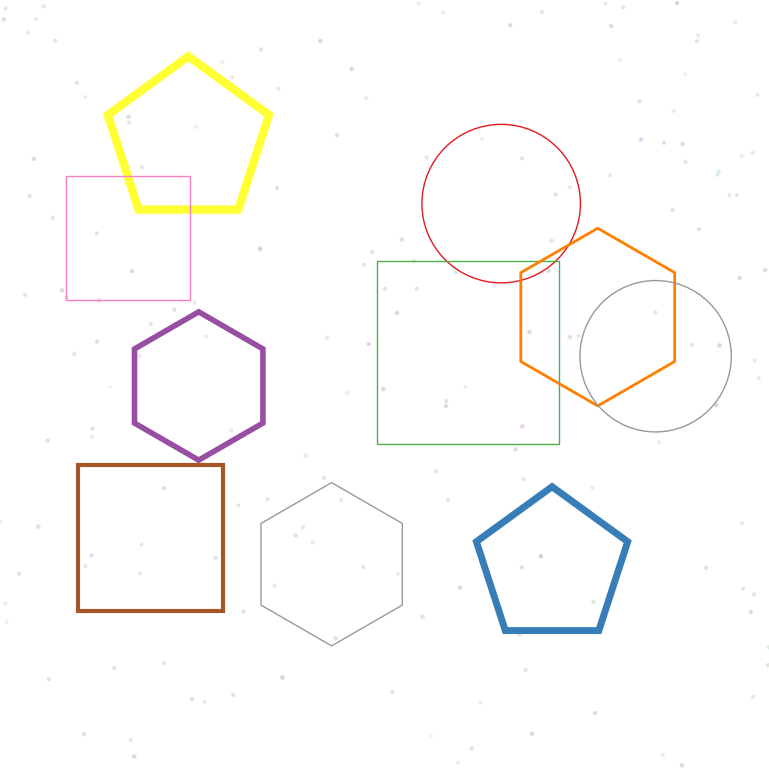[{"shape": "circle", "thickness": 0.5, "radius": 0.51, "center": [0.651, 0.736]}, {"shape": "pentagon", "thickness": 2.5, "radius": 0.52, "center": [0.717, 0.265]}, {"shape": "square", "thickness": 0.5, "radius": 0.59, "center": [0.608, 0.542]}, {"shape": "hexagon", "thickness": 2, "radius": 0.48, "center": [0.258, 0.499]}, {"shape": "hexagon", "thickness": 1, "radius": 0.58, "center": [0.776, 0.588]}, {"shape": "pentagon", "thickness": 3, "radius": 0.55, "center": [0.245, 0.817]}, {"shape": "square", "thickness": 1.5, "radius": 0.47, "center": [0.195, 0.301]}, {"shape": "square", "thickness": 0.5, "radius": 0.4, "center": [0.166, 0.691]}, {"shape": "circle", "thickness": 0.5, "radius": 0.49, "center": [0.851, 0.537]}, {"shape": "hexagon", "thickness": 0.5, "radius": 0.53, "center": [0.431, 0.267]}]